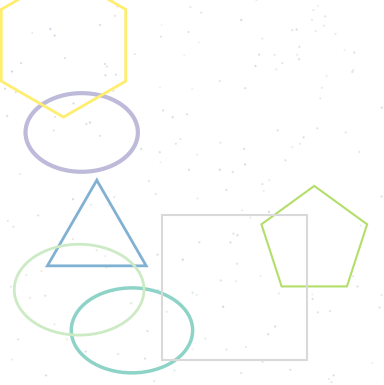[{"shape": "oval", "thickness": 2.5, "radius": 0.79, "center": [0.343, 0.142]}, {"shape": "oval", "thickness": 3, "radius": 0.73, "center": [0.212, 0.656]}, {"shape": "triangle", "thickness": 2, "radius": 0.74, "center": [0.251, 0.384]}, {"shape": "pentagon", "thickness": 1.5, "radius": 0.72, "center": [0.816, 0.373]}, {"shape": "square", "thickness": 1.5, "radius": 0.94, "center": [0.609, 0.255]}, {"shape": "oval", "thickness": 2, "radius": 0.84, "center": [0.206, 0.248]}, {"shape": "hexagon", "thickness": 2, "radius": 0.93, "center": [0.165, 0.882]}]